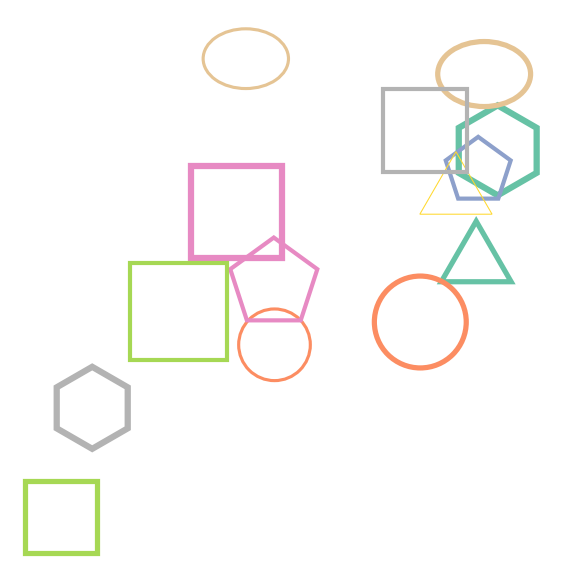[{"shape": "hexagon", "thickness": 3, "radius": 0.39, "center": [0.862, 0.739]}, {"shape": "triangle", "thickness": 2.5, "radius": 0.35, "center": [0.825, 0.546]}, {"shape": "circle", "thickness": 1.5, "radius": 0.31, "center": [0.475, 0.402]}, {"shape": "circle", "thickness": 2.5, "radius": 0.4, "center": [0.728, 0.442]}, {"shape": "pentagon", "thickness": 2, "radius": 0.3, "center": [0.828, 0.703]}, {"shape": "pentagon", "thickness": 2, "radius": 0.4, "center": [0.474, 0.509]}, {"shape": "square", "thickness": 3, "radius": 0.4, "center": [0.41, 0.633]}, {"shape": "square", "thickness": 2, "radius": 0.42, "center": [0.309, 0.46]}, {"shape": "square", "thickness": 2.5, "radius": 0.31, "center": [0.106, 0.104]}, {"shape": "triangle", "thickness": 0.5, "radius": 0.36, "center": [0.79, 0.664]}, {"shape": "oval", "thickness": 2.5, "radius": 0.4, "center": [0.838, 0.871]}, {"shape": "oval", "thickness": 1.5, "radius": 0.37, "center": [0.426, 0.898]}, {"shape": "hexagon", "thickness": 3, "radius": 0.36, "center": [0.16, 0.293]}, {"shape": "square", "thickness": 2, "radius": 0.36, "center": [0.736, 0.773]}]